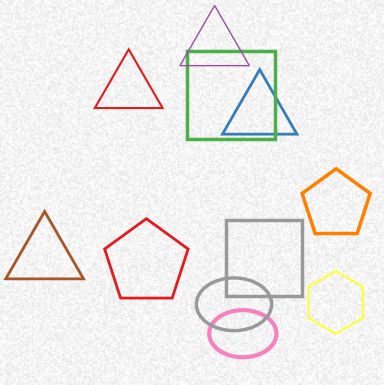[{"shape": "triangle", "thickness": 1.5, "radius": 0.51, "center": [0.334, 0.77]}, {"shape": "pentagon", "thickness": 2, "radius": 0.57, "center": [0.38, 0.318]}, {"shape": "triangle", "thickness": 2, "radius": 0.56, "center": [0.675, 0.707]}, {"shape": "square", "thickness": 2.5, "radius": 0.57, "center": [0.599, 0.754]}, {"shape": "triangle", "thickness": 1, "radius": 0.52, "center": [0.558, 0.882]}, {"shape": "pentagon", "thickness": 2.5, "radius": 0.46, "center": [0.873, 0.469]}, {"shape": "hexagon", "thickness": 1.5, "radius": 0.41, "center": [0.872, 0.215]}, {"shape": "triangle", "thickness": 2, "radius": 0.58, "center": [0.116, 0.334]}, {"shape": "oval", "thickness": 3, "radius": 0.44, "center": [0.631, 0.133]}, {"shape": "square", "thickness": 2.5, "radius": 0.49, "center": [0.687, 0.331]}, {"shape": "oval", "thickness": 2.5, "radius": 0.49, "center": [0.608, 0.21]}]